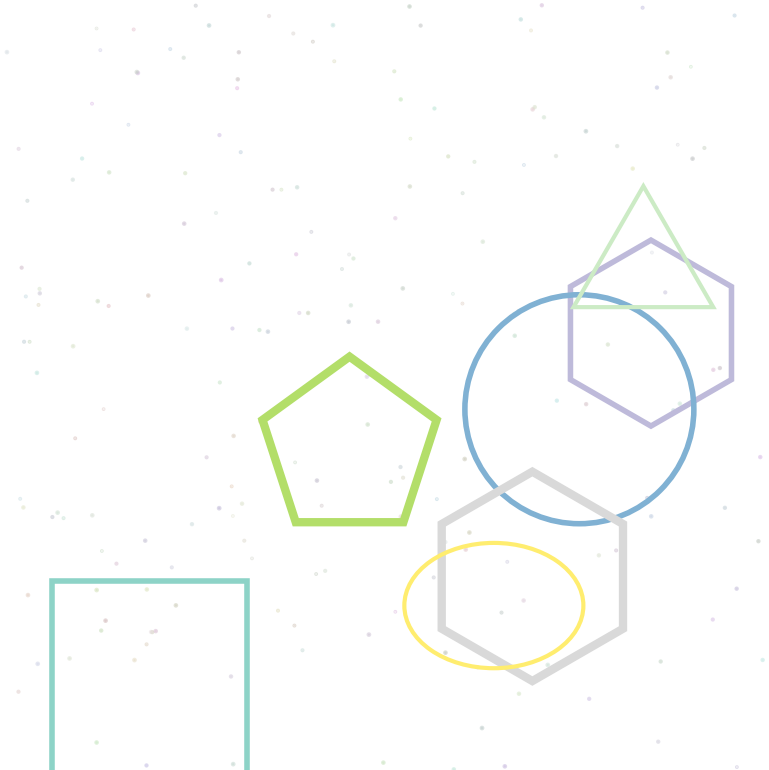[{"shape": "square", "thickness": 2, "radius": 0.63, "center": [0.194, 0.119]}, {"shape": "hexagon", "thickness": 2, "radius": 0.6, "center": [0.845, 0.567]}, {"shape": "circle", "thickness": 2, "radius": 0.74, "center": [0.752, 0.469]}, {"shape": "pentagon", "thickness": 3, "radius": 0.59, "center": [0.454, 0.418]}, {"shape": "hexagon", "thickness": 3, "radius": 0.68, "center": [0.691, 0.251]}, {"shape": "triangle", "thickness": 1.5, "radius": 0.52, "center": [0.836, 0.653]}, {"shape": "oval", "thickness": 1.5, "radius": 0.58, "center": [0.641, 0.214]}]